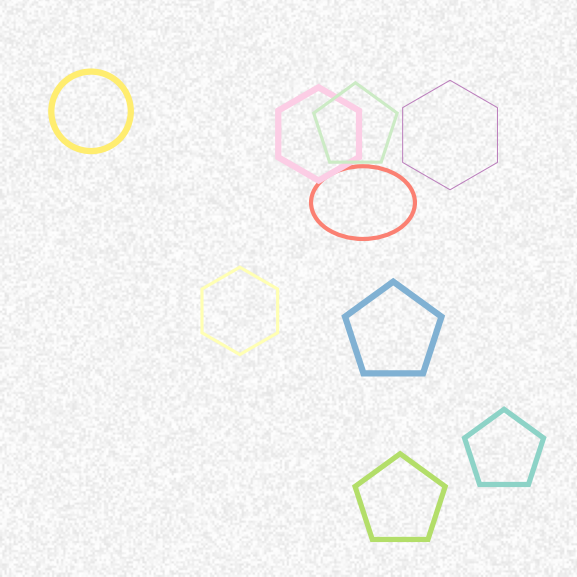[{"shape": "pentagon", "thickness": 2.5, "radius": 0.36, "center": [0.873, 0.218]}, {"shape": "hexagon", "thickness": 1.5, "radius": 0.38, "center": [0.415, 0.461]}, {"shape": "oval", "thickness": 2, "radius": 0.45, "center": [0.629, 0.648]}, {"shape": "pentagon", "thickness": 3, "radius": 0.44, "center": [0.681, 0.424]}, {"shape": "pentagon", "thickness": 2.5, "radius": 0.41, "center": [0.693, 0.131]}, {"shape": "hexagon", "thickness": 3, "radius": 0.4, "center": [0.552, 0.767]}, {"shape": "hexagon", "thickness": 0.5, "radius": 0.47, "center": [0.779, 0.765]}, {"shape": "pentagon", "thickness": 1.5, "radius": 0.38, "center": [0.615, 0.78]}, {"shape": "circle", "thickness": 3, "radius": 0.34, "center": [0.158, 0.806]}]